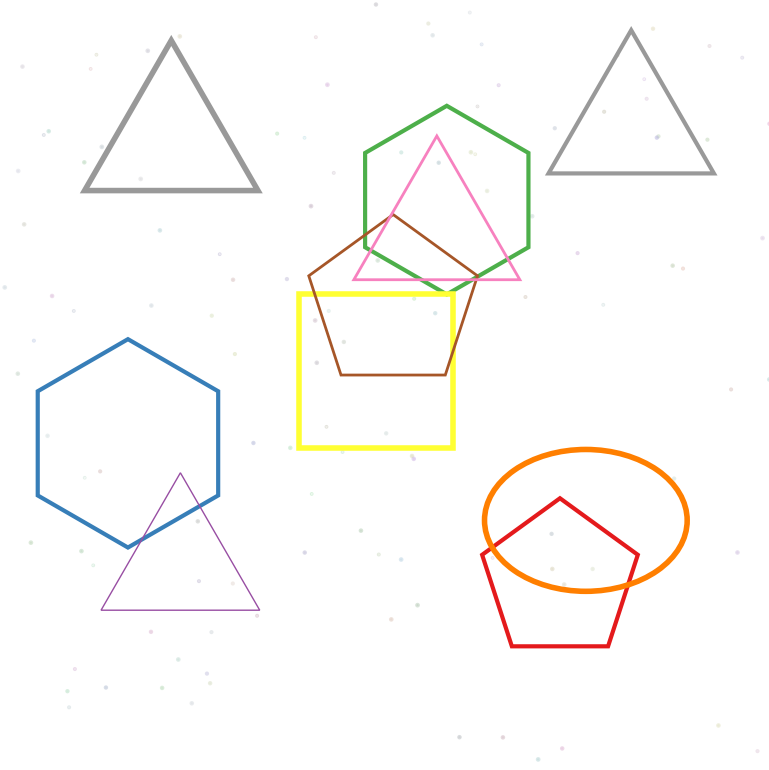[{"shape": "pentagon", "thickness": 1.5, "radius": 0.53, "center": [0.727, 0.247]}, {"shape": "hexagon", "thickness": 1.5, "radius": 0.68, "center": [0.166, 0.424]}, {"shape": "hexagon", "thickness": 1.5, "radius": 0.61, "center": [0.58, 0.74]}, {"shape": "triangle", "thickness": 0.5, "radius": 0.59, "center": [0.234, 0.267]}, {"shape": "oval", "thickness": 2, "radius": 0.66, "center": [0.761, 0.324]}, {"shape": "square", "thickness": 2, "radius": 0.5, "center": [0.488, 0.518]}, {"shape": "pentagon", "thickness": 1, "radius": 0.58, "center": [0.511, 0.606]}, {"shape": "triangle", "thickness": 1, "radius": 0.62, "center": [0.567, 0.699]}, {"shape": "triangle", "thickness": 2, "radius": 0.65, "center": [0.222, 0.817]}, {"shape": "triangle", "thickness": 1.5, "radius": 0.62, "center": [0.82, 0.837]}]